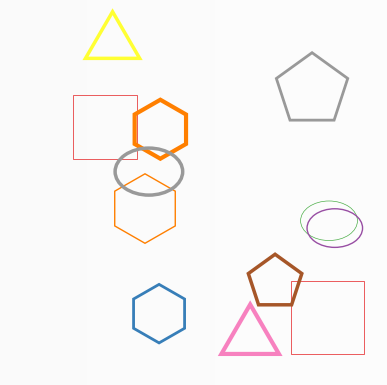[{"shape": "square", "thickness": 0.5, "radius": 0.41, "center": [0.271, 0.67]}, {"shape": "square", "thickness": 0.5, "radius": 0.48, "center": [0.845, 0.175]}, {"shape": "hexagon", "thickness": 2, "radius": 0.38, "center": [0.411, 0.185]}, {"shape": "oval", "thickness": 0.5, "radius": 0.37, "center": [0.849, 0.427]}, {"shape": "oval", "thickness": 1, "radius": 0.36, "center": [0.864, 0.408]}, {"shape": "hexagon", "thickness": 1, "radius": 0.45, "center": [0.374, 0.458]}, {"shape": "hexagon", "thickness": 3, "radius": 0.38, "center": [0.414, 0.664]}, {"shape": "triangle", "thickness": 2.5, "radius": 0.4, "center": [0.291, 0.889]}, {"shape": "pentagon", "thickness": 2.5, "radius": 0.36, "center": [0.71, 0.267]}, {"shape": "triangle", "thickness": 3, "radius": 0.43, "center": [0.646, 0.124]}, {"shape": "pentagon", "thickness": 2, "radius": 0.48, "center": [0.805, 0.766]}, {"shape": "oval", "thickness": 2.5, "radius": 0.44, "center": [0.384, 0.554]}]